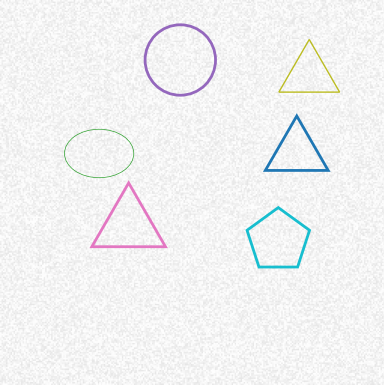[{"shape": "triangle", "thickness": 2, "radius": 0.47, "center": [0.771, 0.604]}, {"shape": "oval", "thickness": 0.5, "radius": 0.45, "center": [0.258, 0.601]}, {"shape": "circle", "thickness": 2, "radius": 0.46, "center": [0.468, 0.844]}, {"shape": "triangle", "thickness": 2, "radius": 0.55, "center": [0.334, 0.414]}, {"shape": "triangle", "thickness": 1, "radius": 0.46, "center": [0.803, 0.806]}, {"shape": "pentagon", "thickness": 2, "radius": 0.43, "center": [0.723, 0.375]}]